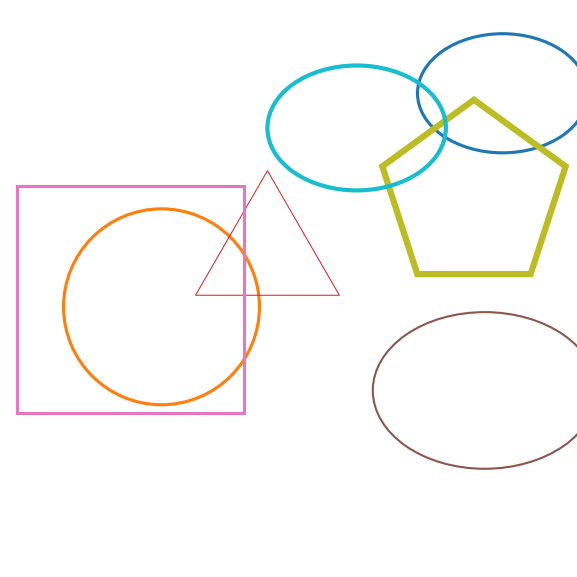[{"shape": "oval", "thickness": 1.5, "radius": 0.74, "center": [0.87, 0.838]}, {"shape": "circle", "thickness": 1.5, "radius": 0.85, "center": [0.28, 0.468]}, {"shape": "triangle", "thickness": 0.5, "radius": 0.72, "center": [0.463, 0.56]}, {"shape": "oval", "thickness": 1, "radius": 0.97, "center": [0.839, 0.323]}, {"shape": "square", "thickness": 1.5, "radius": 0.98, "center": [0.226, 0.48]}, {"shape": "pentagon", "thickness": 3, "radius": 0.83, "center": [0.821, 0.659]}, {"shape": "oval", "thickness": 2, "radius": 0.77, "center": [0.618, 0.778]}]